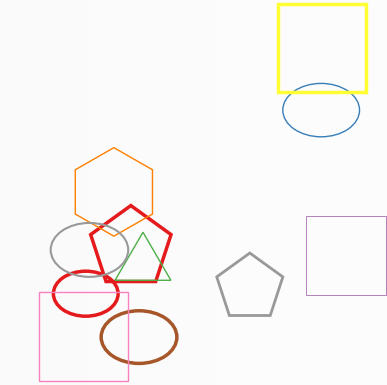[{"shape": "pentagon", "thickness": 2.5, "radius": 0.55, "center": [0.338, 0.357]}, {"shape": "oval", "thickness": 2.5, "radius": 0.42, "center": [0.221, 0.237]}, {"shape": "oval", "thickness": 1, "radius": 0.5, "center": [0.829, 0.714]}, {"shape": "triangle", "thickness": 1, "radius": 0.42, "center": [0.369, 0.314]}, {"shape": "square", "thickness": 0.5, "radius": 0.52, "center": [0.893, 0.337]}, {"shape": "hexagon", "thickness": 1, "radius": 0.57, "center": [0.294, 0.502]}, {"shape": "square", "thickness": 2.5, "radius": 0.57, "center": [0.831, 0.875]}, {"shape": "oval", "thickness": 2.5, "radius": 0.49, "center": [0.359, 0.124]}, {"shape": "square", "thickness": 1, "radius": 0.58, "center": [0.215, 0.126]}, {"shape": "oval", "thickness": 1.5, "radius": 0.5, "center": [0.231, 0.351]}, {"shape": "pentagon", "thickness": 2, "radius": 0.45, "center": [0.645, 0.253]}]